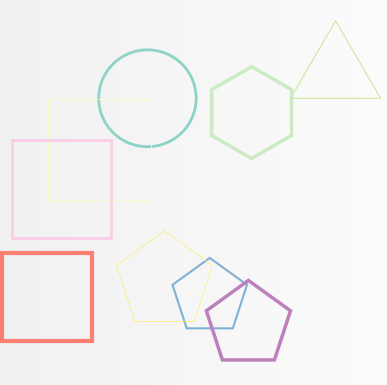[{"shape": "circle", "thickness": 2, "radius": 0.63, "center": [0.381, 0.745]}, {"shape": "square", "thickness": 0.5, "radius": 0.67, "center": [0.256, 0.61]}, {"shape": "square", "thickness": 3, "radius": 0.58, "center": [0.121, 0.228]}, {"shape": "pentagon", "thickness": 1.5, "radius": 0.51, "center": [0.541, 0.229]}, {"shape": "triangle", "thickness": 0.5, "radius": 0.67, "center": [0.866, 0.812]}, {"shape": "square", "thickness": 2, "radius": 0.64, "center": [0.16, 0.508]}, {"shape": "pentagon", "thickness": 2.5, "radius": 0.57, "center": [0.641, 0.157]}, {"shape": "hexagon", "thickness": 2.5, "radius": 0.6, "center": [0.649, 0.708]}, {"shape": "pentagon", "thickness": 0.5, "radius": 0.65, "center": [0.424, 0.27]}]